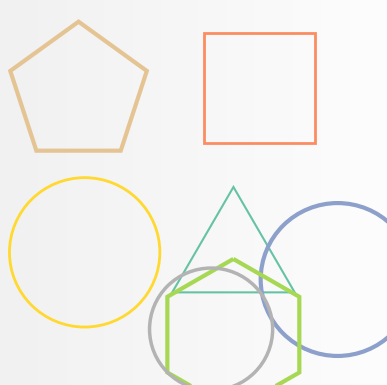[{"shape": "triangle", "thickness": 1.5, "radius": 0.91, "center": [0.602, 0.332]}, {"shape": "square", "thickness": 2, "radius": 0.72, "center": [0.671, 0.772]}, {"shape": "circle", "thickness": 3, "radius": 0.99, "center": [0.871, 0.274]}, {"shape": "hexagon", "thickness": 3, "radius": 0.98, "center": [0.602, 0.131]}, {"shape": "circle", "thickness": 2, "radius": 0.97, "center": [0.218, 0.345]}, {"shape": "pentagon", "thickness": 3, "radius": 0.93, "center": [0.203, 0.758]}, {"shape": "circle", "thickness": 2.5, "radius": 0.79, "center": [0.545, 0.145]}]